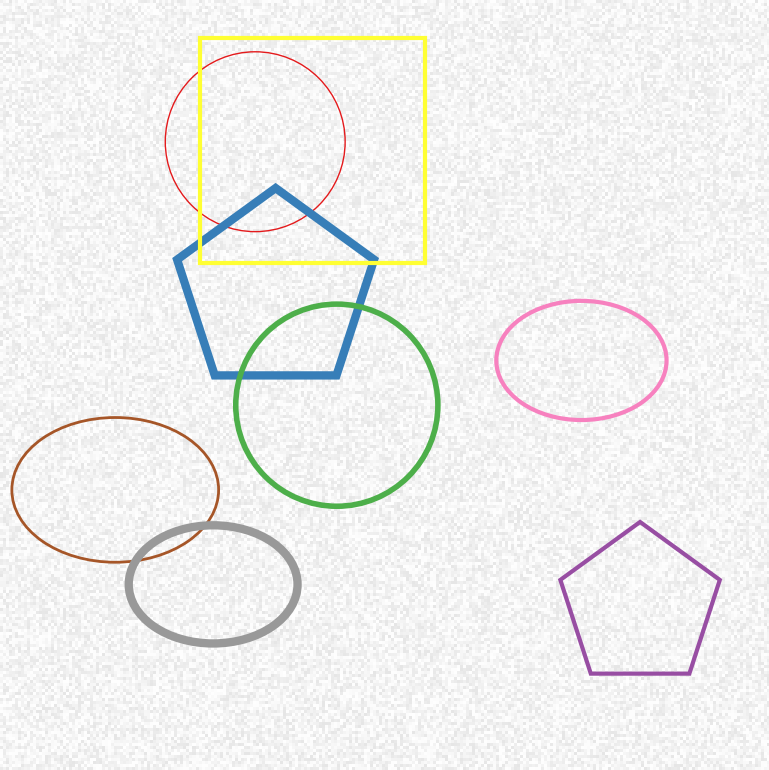[{"shape": "circle", "thickness": 0.5, "radius": 0.58, "center": [0.331, 0.816]}, {"shape": "pentagon", "thickness": 3, "radius": 0.67, "center": [0.358, 0.621]}, {"shape": "circle", "thickness": 2, "radius": 0.66, "center": [0.437, 0.474]}, {"shape": "pentagon", "thickness": 1.5, "radius": 0.54, "center": [0.831, 0.213]}, {"shape": "square", "thickness": 1.5, "radius": 0.73, "center": [0.406, 0.805]}, {"shape": "oval", "thickness": 1, "radius": 0.67, "center": [0.15, 0.364]}, {"shape": "oval", "thickness": 1.5, "radius": 0.55, "center": [0.755, 0.532]}, {"shape": "oval", "thickness": 3, "radius": 0.55, "center": [0.277, 0.241]}]